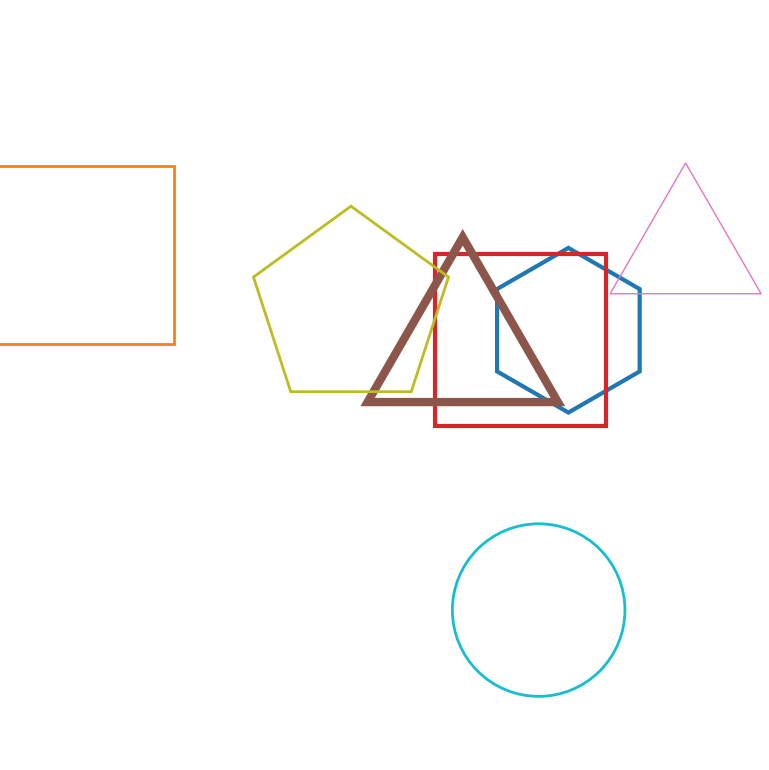[{"shape": "hexagon", "thickness": 1.5, "radius": 0.53, "center": [0.738, 0.571]}, {"shape": "square", "thickness": 1, "radius": 0.58, "center": [0.11, 0.669]}, {"shape": "square", "thickness": 1.5, "radius": 0.56, "center": [0.676, 0.559]}, {"shape": "triangle", "thickness": 3, "radius": 0.71, "center": [0.601, 0.549]}, {"shape": "triangle", "thickness": 0.5, "radius": 0.57, "center": [0.89, 0.675]}, {"shape": "pentagon", "thickness": 1, "radius": 0.67, "center": [0.456, 0.599]}, {"shape": "circle", "thickness": 1, "radius": 0.56, "center": [0.7, 0.208]}]